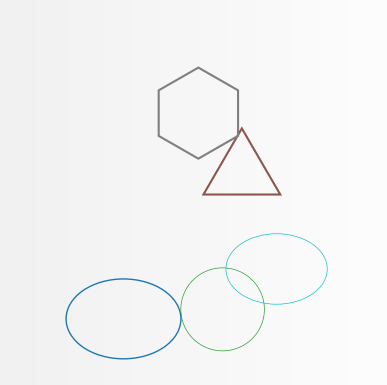[{"shape": "oval", "thickness": 1, "radius": 0.74, "center": [0.319, 0.172]}, {"shape": "circle", "thickness": 0.5, "radius": 0.54, "center": [0.575, 0.196]}, {"shape": "triangle", "thickness": 1.5, "radius": 0.57, "center": [0.624, 0.552]}, {"shape": "hexagon", "thickness": 1.5, "radius": 0.59, "center": [0.512, 0.706]}, {"shape": "oval", "thickness": 0.5, "radius": 0.65, "center": [0.714, 0.301]}]